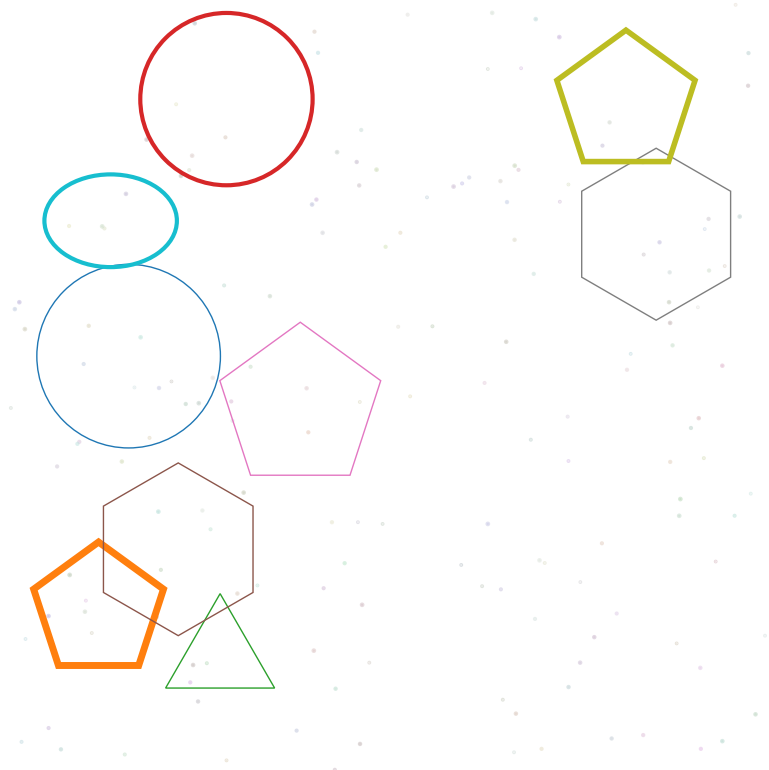[{"shape": "circle", "thickness": 0.5, "radius": 0.6, "center": [0.167, 0.537]}, {"shape": "pentagon", "thickness": 2.5, "radius": 0.44, "center": [0.128, 0.207]}, {"shape": "triangle", "thickness": 0.5, "radius": 0.41, "center": [0.286, 0.147]}, {"shape": "circle", "thickness": 1.5, "radius": 0.56, "center": [0.294, 0.871]}, {"shape": "hexagon", "thickness": 0.5, "radius": 0.56, "center": [0.231, 0.287]}, {"shape": "pentagon", "thickness": 0.5, "radius": 0.55, "center": [0.39, 0.472]}, {"shape": "hexagon", "thickness": 0.5, "radius": 0.56, "center": [0.852, 0.696]}, {"shape": "pentagon", "thickness": 2, "radius": 0.47, "center": [0.813, 0.866]}, {"shape": "oval", "thickness": 1.5, "radius": 0.43, "center": [0.144, 0.713]}]